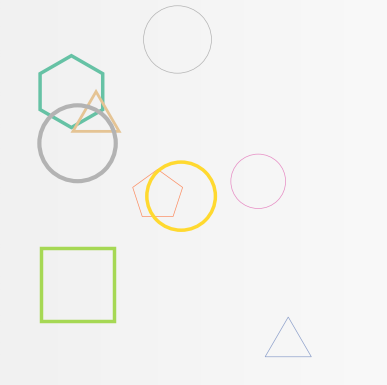[{"shape": "hexagon", "thickness": 2.5, "radius": 0.47, "center": [0.184, 0.762]}, {"shape": "pentagon", "thickness": 0.5, "radius": 0.34, "center": [0.407, 0.492]}, {"shape": "triangle", "thickness": 0.5, "radius": 0.34, "center": [0.744, 0.108]}, {"shape": "circle", "thickness": 0.5, "radius": 0.35, "center": [0.666, 0.529]}, {"shape": "square", "thickness": 2.5, "radius": 0.47, "center": [0.2, 0.261]}, {"shape": "circle", "thickness": 2.5, "radius": 0.44, "center": [0.467, 0.491]}, {"shape": "triangle", "thickness": 2, "radius": 0.34, "center": [0.248, 0.693]}, {"shape": "circle", "thickness": 3, "radius": 0.49, "center": [0.2, 0.628]}, {"shape": "circle", "thickness": 0.5, "radius": 0.44, "center": [0.458, 0.897]}]